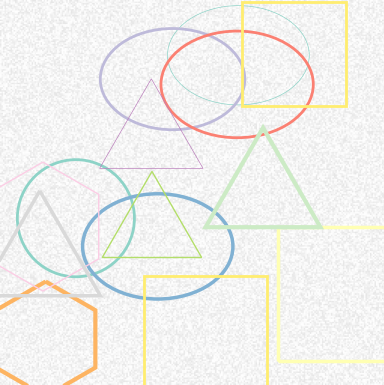[{"shape": "oval", "thickness": 0.5, "radius": 0.92, "center": [0.619, 0.856]}, {"shape": "circle", "thickness": 2, "radius": 0.76, "center": [0.197, 0.433]}, {"shape": "square", "thickness": 2.5, "radius": 0.87, "center": [0.896, 0.237]}, {"shape": "oval", "thickness": 2, "radius": 0.94, "center": [0.448, 0.794]}, {"shape": "oval", "thickness": 2, "radius": 0.99, "center": [0.616, 0.781]}, {"shape": "oval", "thickness": 2.5, "radius": 0.98, "center": [0.41, 0.36]}, {"shape": "hexagon", "thickness": 3, "radius": 0.75, "center": [0.119, 0.12]}, {"shape": "triangle", "thickness": 1, "radius": 0.75, "center": [0.395, 0.406]}, {"shape": "hexagon", "thickness": 1, "radius": 0.84, "center": [0.111, 0.411]}, {"shape": "triangle", "thickness": 2.5, "radius": 0.91, "center": [0.103, 0.323]}, {"shape": "triangle", "thickness": 0.5, "radius": 0.78, "center": [0.393, 0.64]}, {"shape": "triangle", "thickness": 3, "radius": 0.86, "center": [0.683, 0.496]}, {"shape": "square", "thickness": 2, "radius": 0.67, "center": [0.764, 0.86]}, {"shape": "square", "thickness": 2, "radius": 0.8, "center": [0.534, 0.124]}]